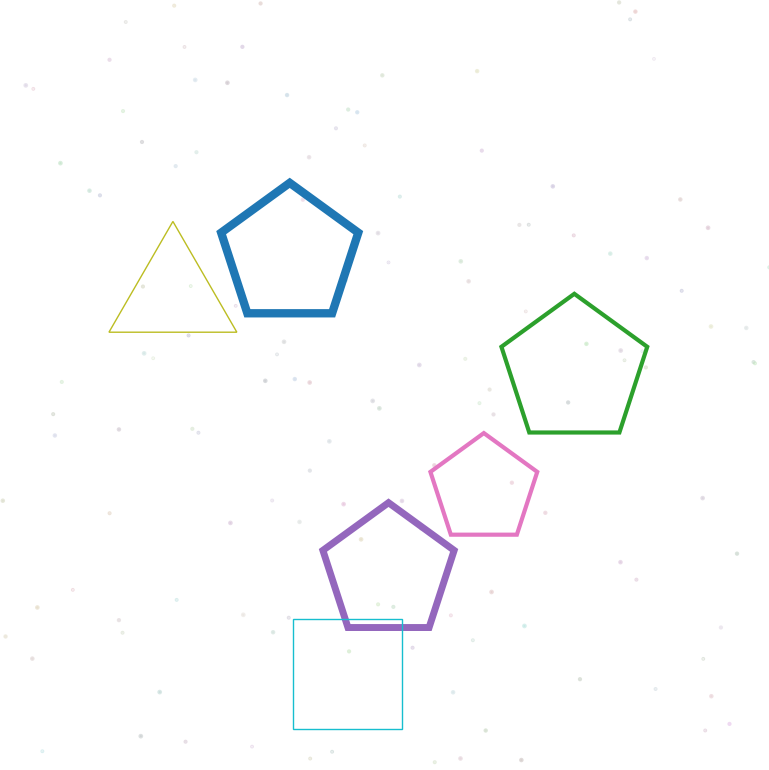[{"shape": "pentagon", "thickness": 3, "radius": 0.47, "center": [0.376, 0.669]}, {"shape": "pentagon", "thickness": 1.5, "radius": 0.5, "center": [0.746, 0.519]}, {"shape": "pentagon", "thickness": 2.5, "radius": 0.45, "center": [0.505, 0.258]}, {"shape": "pentagon", "thickness": 1.5, "radius": 0.36, "center": [0.628, 0.365]}, {"shape": "triangle", "thickness": 0.5, "radius": 0.48, "center": [0.225, 0.617]}, {"shape": "square", "thickness": 0.5, "radius": 0.36, "center": [0.451, 0.125]}]